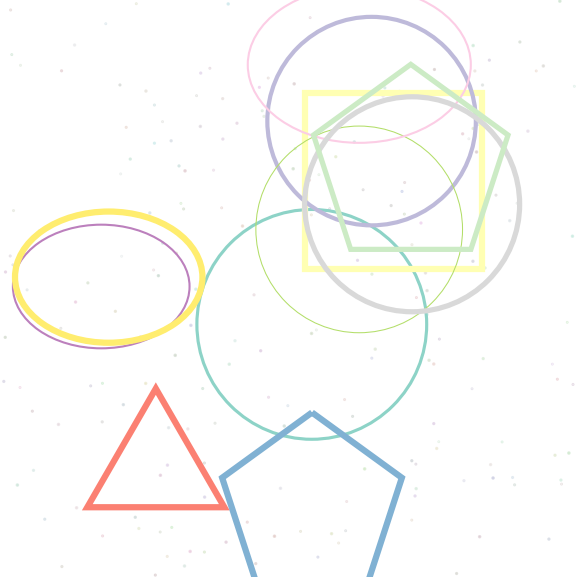[{"shape": "circle", "thickness": 1.5, "radius": 0.99, "center": [0.54, 0.437]}, {"shape": "square", "thickness": 3, "radius": 0.76, "center": [0.682, 0.686]}, {"shape": "circle", "thickness": 2, "radius": 0.9, "center": [0.643, 0.789]}, {"shape": "triangle", "thickness": 3, "radius": 0.68, "center": [0.27, 0.189]}, {"shape": "pentagon", "thickness": 3, "radius": 0.82, "center": [0.54, 0.121]}, {"shape": "circle", "thickness": 0.5, "radius": 0.89, "center": [0.622, 0.602]}, {"shape": "oval", "thickness": 1, "radius": 0.97, "center": [0.622, 0.887]}, {"shape": "circle", "thickness": 2.5, "radius": 0.93, "center": [0.714, 0.645]}, {"shape": "oval", "thickness": 1, "radius": 0.76, "center": [0.175, 0.503]}, {"shape": "pentagon", "thickness": 2.5, "radius": 0.89, "center": [0.711, 0.711]}, {"shape": "oval", "thickness": 3, "radius": 0.81, "center": [0.188, 0.519]}]